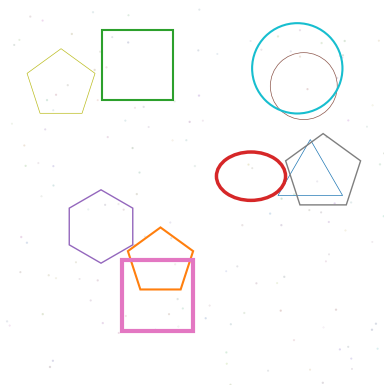[{"shape": "triangle", "thickness": 0.5, "radius": 0.48, "center": [0.806, 0.541]}, {"shape": "pentagon", "thickness": 1.5, "radius": 0.45, "center": [0.417, 0.32]}, {"shape": "square", "thickness": 1.5, "radius": 0.46, "center": [0.357, 0.831]}, {"shape": "oval", "thickness": 2.5, "radius": 0.45, "center": [0.652, 0.542]}, {"shape": "hexagon", "thickness": 1, "radius": 0.48, "center": [0.262, 0.412]}, {"shape": "circle", "thickness": 0.5, "radius": 0.43, "center": [0.789, 0.776]}, {"shape": "square", "thickness": 3, "radius": 0.46, "center": [0.409, 0.233]}, {"shape": "pentagon", "thickness": 1, "radius": 0.51, "center": [0.839, 0.551]}, {"shape": "pentagon", "thickness": 0.5, "radius": 0.46, "center": [0.159, 0.781]}, {"shape": "circle", "thickness": 1.5, "radius": 0.59, "center": [0.772, 0.823]}]